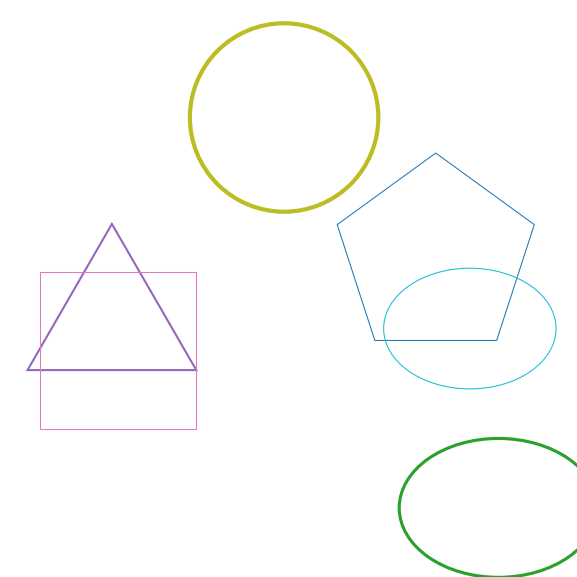[{"shape": "pentagon", "thickness": 0.5, "radius": 0.9, "center": [0.755, 0.555]}, {"shape": "oval", "thickness": 1.5, "radius": 0.86, "center": [0.863, 0.12]}, {"shape": "triangle", "thickness": 1, "radius": 0.84, "center": [0.194, 0.443]}, {"shape": "square", "thickness": 0.5, "radius": 0.68, "center": [0.204, 0.393]}, {"shape": "circle", "thickness": 2, "radius": 0.82, "center": [0.492, 0.796]}, {"shape": "oval", "thickness": 0.5, "radius": 0.75, "center": [0.814, 0.43]}]